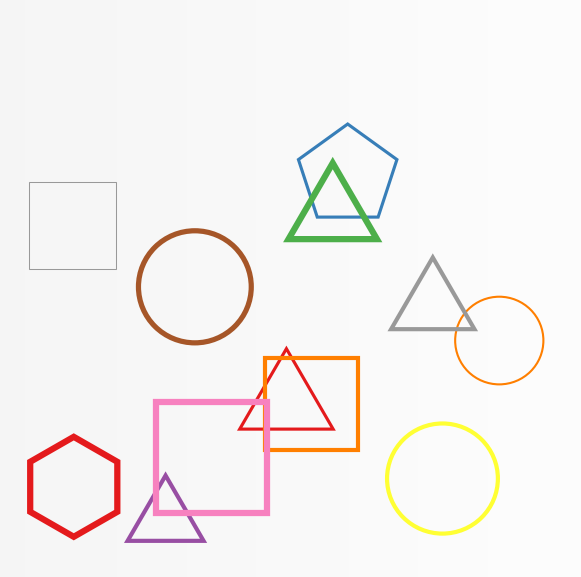[{"shape": "hexagon", "thickness": 3, "radius": 0.43, "center": [0.127, 0.156]}, {"shape": "triangle", "thickness": 1.5, "radius": 0.46, "center": [0.493, 0.303]}, {"shape": "pentagon", "thickness": 1.5, "radius": 0.45, "center": [0.598, 0.695]}, {"shape": "triangle", "thickness": 3, "radius": 0.44, "center": [0.572, 0.629]}, {"shape": "triangle", "thickness": 2, "radius": 0.38, "center": [0.285, 0.1]}, {"shape": "square", "thickness": 2, "radius": 0.4, "center": [0.536, 0.3]}, {"shape": "circle", "thickness": 1, "radius": 0.38, "center": [0.859, 0.409]}, {"shape": "circle", "thickness": 2, "radius": 0.48, "center": [0.761, 0.17]}, {"shape": "circle", "thickness": 2.5, "radius": 0.49, "center": [0.335, 0.502]}, {"shape": "square", "thickness": 3, "radius": 0.48, "center": [0.363, 0.207]}, {"shape": "square", "thickness": 0.5, "radius": 0.37, "center": [0.125, 0.609]}, {"shape": "triangle", "thickness": 2, "radius": 0.41, "center": [0.745, 0.471]}]